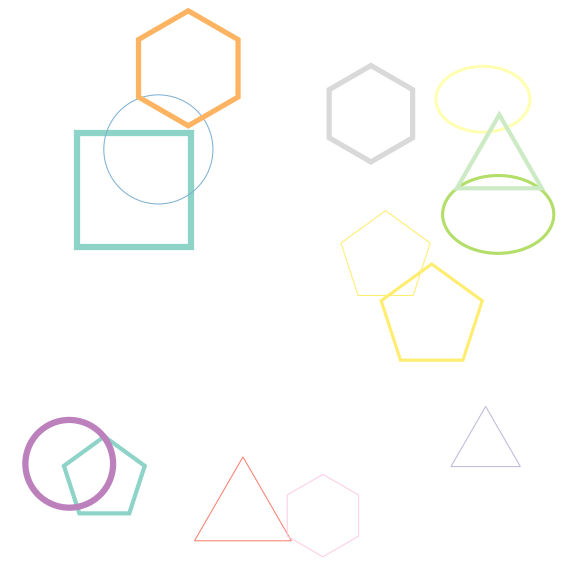[{"shape": "square", "thickness": 3, "radius": 0.49, "center": [0.232, 0.67]}, {"shape": "pentagon", "thickness": 2, "radius": 0.37, "center": [0.181, 0.17]}, {"shape": "oval", "thickness": 1.5, "radius": 0.41, "center": [0.836, 0.827]}, {"shape": "triangle", "thickness": 0.5, "radius": 0.35, "center": [0.841, 0.226]}, {"shape": "triangle", "thickness": 0.5, "radius": 0.48, "center": [0.421, 0.111]}, {"shape": "circle", "thickness": 0.5, "radius": 0.47, "center": [0.274, 0.74]}, {"shape": "hexagon", "thickness": 2.5, "radius": 0.5, "center": [0.326, 0.881]}, {"shape": "oval", "thickness": 1.5, "radius": 0.48, "center": [0.863, 0.628]}, {"shape": "hexagon", "thickness": 0.5, "radius": 0.36, "center": [0.559, 0.106]}, {"shape": "hexagon", "thickness": 2.5, "radius": 0.42, "center": [0.642, 0.802]}, {"shape": "circle", "thickness": 3, "radius": 0.38, "center": [0.12, 0.196]}, {"shape": "triangle", "thickness": 2, "radius": 0.42, "center": [0.865, 0.716]}, {"shape": "pentagon", "thickness": 0.5, "radius": 0.41, "center": [0.668, 0.553]}, {"shape": "pentagon", "thickness": 1.5, "radius": 0.46, "center": [0.748, 0.45]}]